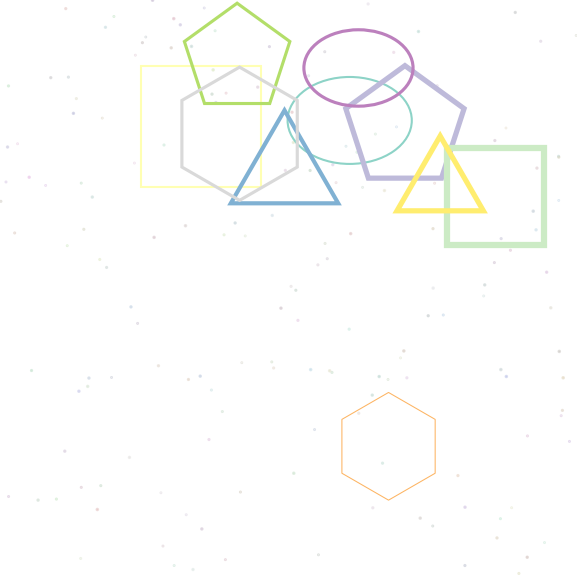[{"shape": "oval", "thickness": 1, "radius": 0.54, "center": [0.606, 0.791]}, {"shape": "square", "thickness": 1, "radius": 0.52, "center": [0.348, 0.78]}, {"shape": "pentagon", "thickness": 2.5, "radius": 0.54, "center": [0.701, 0.778]}, {"shape": "triangle", "thickness": 2, "radius": 0.54, "center": [0.493, 0.701]}, {"shape": "hexagon", "thickness": 0.5, "radius": 0.47, "center": [0.673, 0.226]}, {"shape": "pentagon", "thickness": 1.5, "radius": 0.48, "center": [0.411, 0.898]}, {"shape": "hexagon", "thickness": 1.5, "radius": 0.58, "center": [0.415, 0.768]}, {"shape": "oval", "thickness": 1.5, "radius": 0.47, "center": [0.621, 0.881]}, {"shape": "square", "thickness": 3, "radius": 0.42, "center": [0.859, 0.659]}, {"shape": "triangle", "thickness": 2.5, "radius": 0.43, "center": [0.762, 0.677]}]